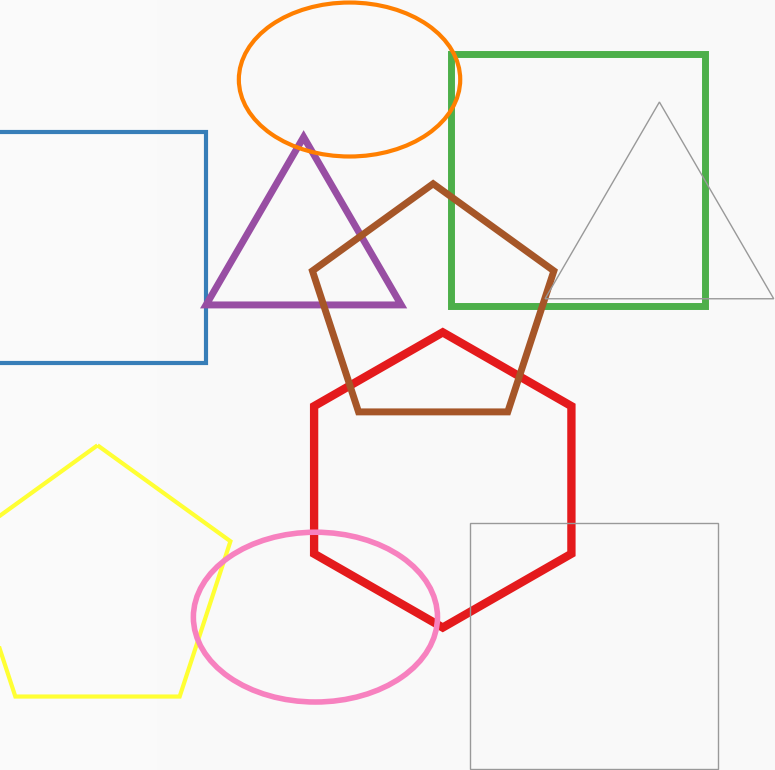[{"shape": "hexagon", "thickness": 3, "radius": 0.96, "center": [0.571, 0.377]}, {"shape": "square", "thickness": 1.5, "radius": 0.75, "center": [0.116, 0.678]}, {"shape": "square", "thickness": 2.5, "radius": 0.82, "center": [0.746, 0.766]}, {"shape": "triangle", "thickness": 2.5, "radius": 0.73, "center": [0.392, 0.677]}, {"shape": "oval", "thickness": 1.5, "radius": 0.71, "center": [0.451, 0.897]}, {"shape": "pentagon", "thickness": 1.5, "radius": 0.9, "center": [0.126, 0.241]}, {"shape": "pentagon", "thickness": 2.5, "radius": 0.82, "center": [0.559, 0.598]}, {"shape": "oval", "thickness": 2, "radius": 0.79, "center": [0.407, 0.199]}, {"shape": "triangle", "thickness": 0.5, "radius": 0.85, "center": [0.851, 0.697]}, {"shape": "square", "thickness": 0.5, "radius": 0.8, "center": [0.767, 0.161]}]